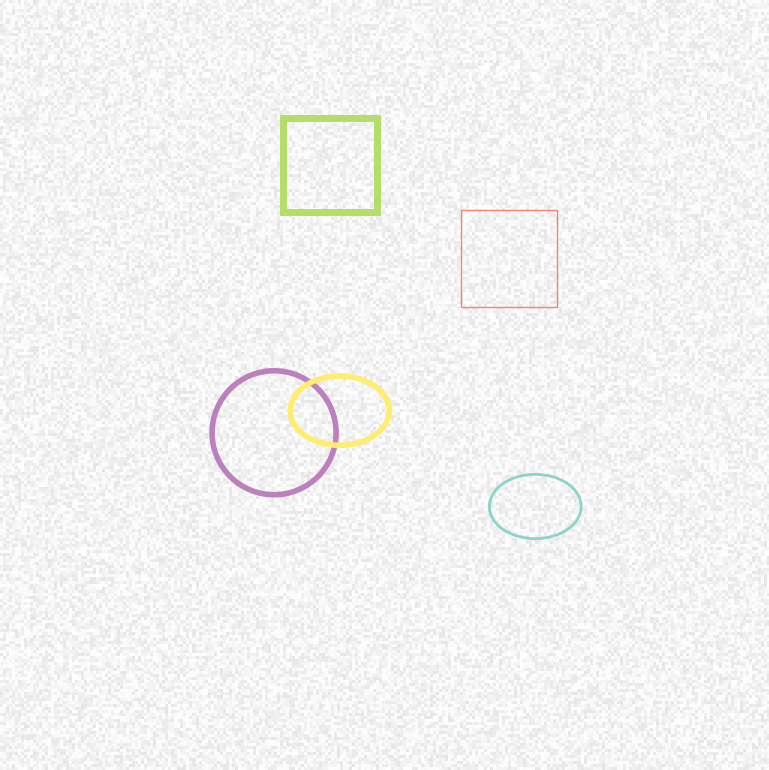[{"shape": "oval", "thickness": 1, "radius": 0.3, "center": [0.695, 0.342]}, {"shape": "square", "thickness": 0.5, "radius": 0.31, "center": [0.661, 0.664]}, {"shape": "square", "thickness": 2.5, "radius": 0.31, "center": [0.429, 0.785]}, {"shape": "circle", "thickness": 2, "radius": 0.4, "center": [0.356, 0.438]}, {"shape": "oval", "thickness": 2, "radius": 0.32, "center": [0.441, 0.467]}]